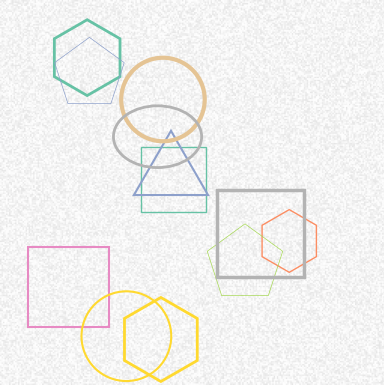[{"shape": "square", "thickness": 1, "radius": 0.42, "center": [0.451, 0.534]}, {"shape": "hexagon", "thickness": 2, "radius": 0.49, "center": [0.226, 0.85]}, {"shape": "hexagon", "thickness": 1, "radius": 0.41, "center": [0.751, 0.374]}, {"shape": "triangle", "thickness": 1.5, "radius": 0.56, "center": [0.444, 0.549]}, {"shape": "pentagon", "thickness": 0.5, "radius": 0.48, "center": [0.232, 0.808]}, {"shape": "square", "thickness": 1.5, "radius": 0.52, "center": [0.179, 0.254]}, {"shape": "pentagon", "thickness": 0.5, "radius": 0.52, "center": [0.636, 0.315]}, {"shape": "hexagon", "thickness": 2, "radius": 0.55, "center": [0.418, 0.118]}, {"shape": "circle", "thickness": 1.5, "radius": 0.58, "center": [0.328, 0.127]}, {"shape": "circle", "thickness": 3, "radius": 0.54, "center": [0.423, 0.742]}, {"shape": "oval", "thickness": 2, "radius": 0.57, "center": [0.409, 0.645]}, {"shape": "square", "thickness": 2.5, "radius": 0.56, "center": [0.676, 0.394]}]